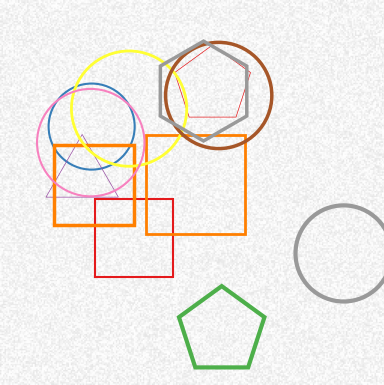[{"shape": "square", "thickness": 1.5, "radius": 0.51, "center": [0.348, 0.382]}, {"shape": "pentagon", "thickness": 0.5, "radius": 0.52, "center": [0.552, 0.78]}, {"shape": "circle", "thickness": 1.5, "radius": 0.56, "center": [0.238, 0.671]}, {"shape": "pentagon", "thickness": 3, "radius": 0.58, "center": [0.576, 0.14]}, {"shape": "triangle", "thickness": 0.5, "radius": 0.54, "center": [0.213, 0.542]}, {"shape": "square", "thickness": 2.5, "radius": 0.52, "center": [0.245, 0.519]}, {"shape": "square", "thickness": 2, "radius": 0.64, "center": [0.509, 0.521]}, {"shape": "circle", "thickness": 2, "radius": 0.75, "center": [0.335, 0.718]}, {"shape": "circle", "thickness": 2.5, "radius": 0.69, "center": [0.568, 0.752]}, {"shape": "circle", "thickness": 1.5, "radius": 0.7, "center": [0.236, 0.63]}, {"shape": "circle", "thickness": 3, "radius": 0.62, "center": [0.892, 0.342]}, {"shape": "hexagon", "thickness": 2.5, "radius": 0.65, "center": [0.529, 0.764]}]